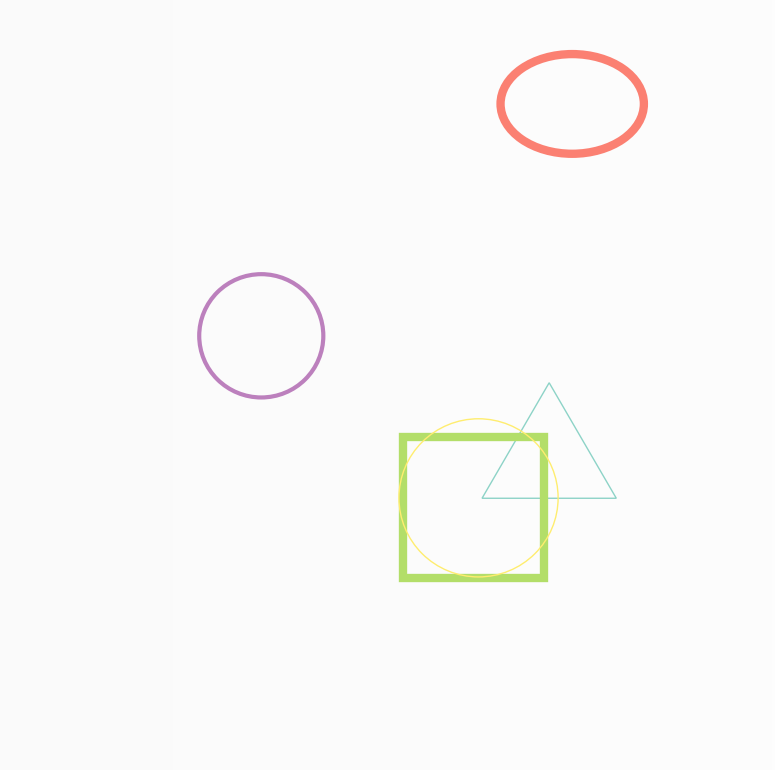[{"shape": "triangle", "thickness": 0.5, "radius": 0.5, "center": [0.709, 0.403]}, {"shape": "oval", "thickness": 3, "radius": 0.46, "center": [0.738, 0.865]}, {"shape": "square", "thickness": 3, "radius": 0.46, "center": [0.611, 0.341]}, {"shape": "circle", "thickness": 1.5, "radius": 0.4, "center": [0.337, 0.564]}, {"shape": "circle", "thickness": 0.5, "radius": 0.51, "center": [0.617, 0.353]}]